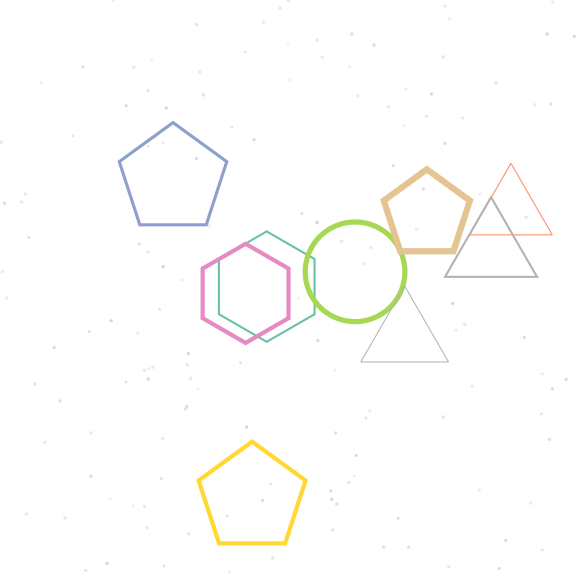[{"shape": "hexagon", "thickness": 1, "radius": 0.48, "center": [0.462, 0.503]}, {"shape": "triangle", "thickness": 0.5, "radius": 0.41, "center": [0.885, 0.634]}, {"shape": "pentagon", "thickness": 1.5, "radius": 0.49, "center": [0.3, 0.689]}, {"shape": "hexagon", "thickness": 2, "radius": 0.43, "center": [0.425, 0.491]}, {"shape": "circle", "thickness": 2.5, "radius": 0.43, "center": [0.615, 0.528]}, {"shape": "pentagon", "thickness": 2, "radius": 0.49, "center": [0.437, 0.137]}, {"shape": "pentagon", "thickness": 3, "radius": 0.39, "center": [0.739, 0.628]}, {"shape": "triangle", "thickness": 0.5, "radius": 0.44, "center": [0.701, 0.416]}, {"shape": "triangle", "thickness": 1, "radius": 0.46, "center": [0.85, 0.566]}]